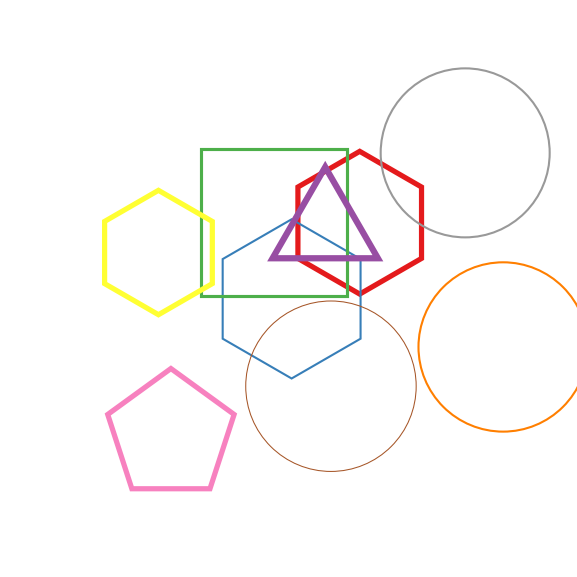[{"shape": "hexagon", "thickness": 2.5, "radius": 0.62, "center": [0.623, 0.613]}, {"shape": "hexagon", "thickness": 1, "radius": 0.69, "center": [0.505, 0.482]}, {"shape": "square", "thickness": 1.5, "radius": 0.63, "center": [0.475, 0.614]}, {"shape": "triangle", "thickness": 3, "radius": 0.53, "center": [0.563, 0.605]}, {"shape": "circle", "thickness": 1, "radius": 0.73, "center": [0.871, 0.398]}, {"shape": "hexagon", "thickness": 2.5, "radius": 0.54, "center": [0.274, 0.562]}, {"shape": "circle", "thickness": 0.5, "radius": 0.74, "center": [0.573, 0.33]}, {"shape": "pentagon", "thickness": 2.5, "radius": 0.58, "center": [0.296, 0.246]}, {"shape": "circle", "thickness": 1, "radius": 0.73, "center": [0.806, 0.734]}]